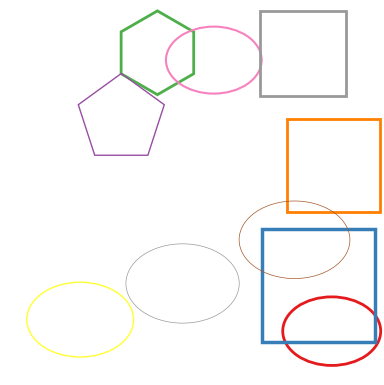[{"shape": "oval", "thickness": 2, "radius": 0.64, "center": [0.862, 0.14]}, {"shape": "square", "thickness": 2.5, "radius": 0.73, "center": [0.827, 0.258]}, {"shape": "hexagon", "thickness": 2, "radius": 0.54, "center": [0.409, 0.863]}, {"shape": "pentagon", "thickness": 1, "radius": 0.59, "center": [0.315, 0.692]}, {"shape": "square", "thickness": 2, "radius": 0.6, "center": [0.867, 0.571]}, {"shape": "oval", "thickness": 1, "radius": 0.69, "center": [0.208, 0.17]}, {"shape": "oval", "thickness": 0.5, "radius": 0.72, "center": [0.765, 0.377]}, {"shape": "oval", "thickness": 1.5, "radius": 0.62, "center": [0.555, 0.844]}, {"shape": "square", "thickness": 2, "radius": 0.55, "center": [0.787, 0.861]}, {"shape": "oval", "thickness": 0.5, "radius": 0.74, "center": [0.474, 0.264]}]